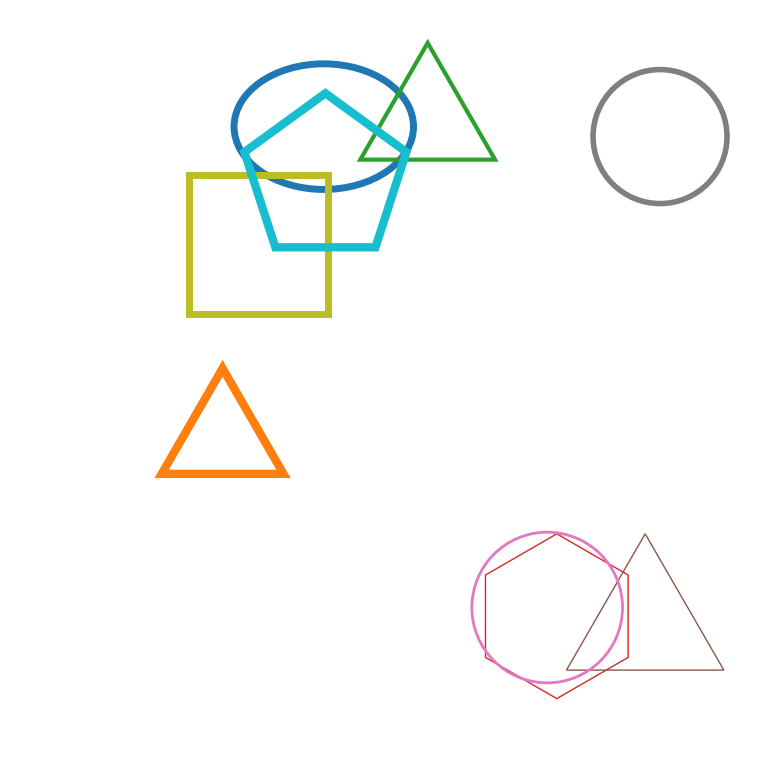[{"shape": "oval", "thickness": 2.5, "radius": 0.58, "center": [0.42, 0.836]}, {"shape": "triangle", "thickness": 3, "radius": 0.46, "center": [0.289, 0.43]}, {"shape": "triangle", "thickness": 1.5, "radius": 0.51, "center": [0.555, 0.843]}, {"shape": "hexagon", "thickness": 0.5, "radius": 0.53, "center": [0.723, 0.2]}, {"shape": "triangle", "thickness": 0.5, "radius": 0.59, "center": [0.838, 0.189]}, {"shape": "circle", "thickness": 1, "radius": 0.49, "center": [0.711, 0.211]}, {"shape": "circle", "thickness": 2, "radius": 0.44, "center": [0.857, 0.823]}, {"shape": "square", "thickness": 2.5, "radius": 0.45, "center": [0.335, 0.683]}, {"shape": "pentagon", "thickness": 3, "radius": 0.55, "center": [0.423, 0.768]}]